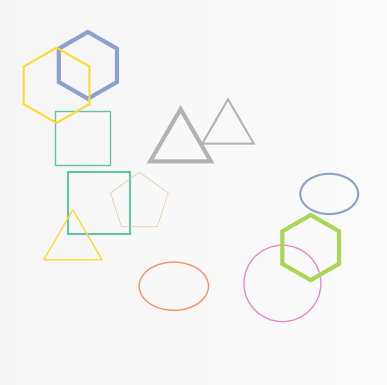[{"shape": "square", "thickness": 1.5, "radius": 0.4, "center": [0.257, 0.473]}, {"shape": "square", "thickness": 1, "radius": 0.35, "center": [0.213, 0.641]}, {"shape": "oval", "thickness": 1, "radius": 0.45, "center": [0.449, 0.257]}, {"shape": "oval", "thickness": 1.5, "radius": 0.37, "center": [0.85, 0.496]}, {"shape": "hexagon", "thickness": 3, "radius": 0.43, "center": [0.227, 0.83]}, {"shape": "circle", "thickness": 1, "radius": 0.5, "center": [0.729, 0.264]}, {"shape": "hexagon", "thickness": 3, "radius": 0.42, "center": [0.802, 0.357]}, {"shape": "hexagon", "thickness": 1.5, "radius": 0.49, "center": [0.146, 0.778]}, {"shape": "triangle", "thickness": 1, "radius": 0.43, "center": [0.188, 0.368]}, {"shape": "pentagon", "thickness": 0.5, "radius": 0.39, "center": [0.36, 0.474]}, {"shape": "triangle", "thickness": 3, "radius": 0.45, "center": [0.466, 0.626]}, {"shape": "triangle", "thickness": 1.5, "radius": 0.38, "center": [0.588, 0.665]}]